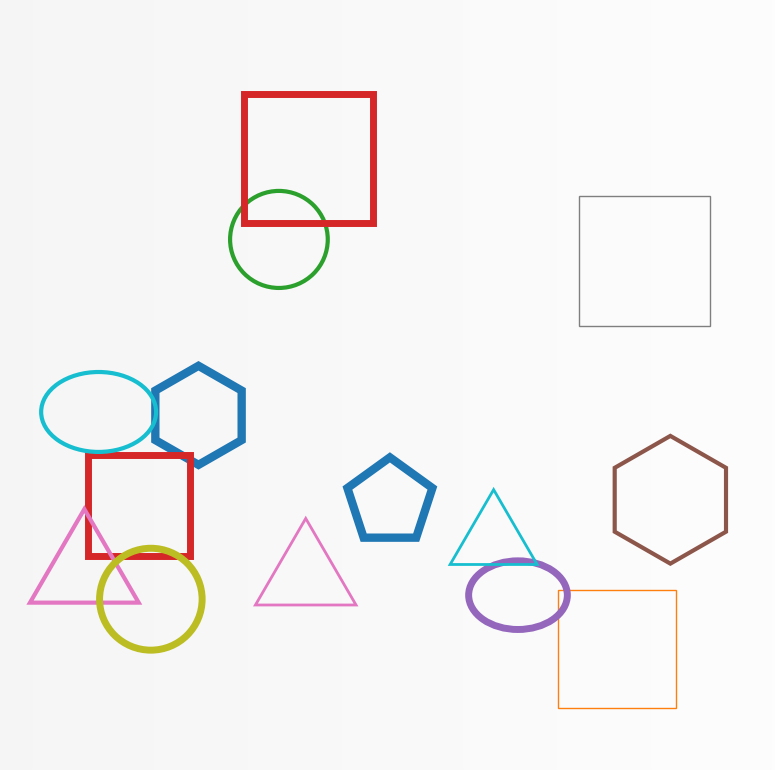[{"shape": "hexagon", "thickness": 3, "radius": 0.32, "center": [0.256, 0.461]}, {"shape": "pentagon", "thickness": 3, "radius": 0.29, "center": [0.503, 0.348]}, {"shape": "square", "thickness": 0.5, "radius": 0.38, "center": [0.796, 0.158]}, {"shape": "circle", "thickness": 1.5, "radius": 0.32, "center": [0.36, 0.689]}, {"shape": "square", "thickness": 2.5, "radius": 0.33, "center": [0.179, 0.343]}, {"shape": "square", "thickness": 2.5, "radius": 0.42, "center": [0.398, 0.794]}, {"shape": "oval", "thickness": 2.5, "radius": 0.32, "center": [0.668, 0.227]}, {"shape": "hexagon", "thickness": 1.5, "radius": 0.41, "center": [0.865, 0.351]}, {"shape": "triangle", "thickness": 1, "radius": 0.37, "center": [0.394, 0.252]}, {"shape": "triangle", "thickness": 1.5, "radius": 0.4, "center": [0.109, 0.258]}, {"shape": "square", "thickness": 0.5, "radius": 0.42, "center": [0.831, 0.661]}, {"shape": "circle", "thickness": 2.5, "radius": 0.33, "center": [0.195, 0.222]}, {"shape": "triangle", "thickness": 1, "radius": 0.32, "center": [0.637, 0.299]}, {"shape": "oval", "thickness": 1.5, "radius": 0.37, "center": [0.127, 0.465]}]